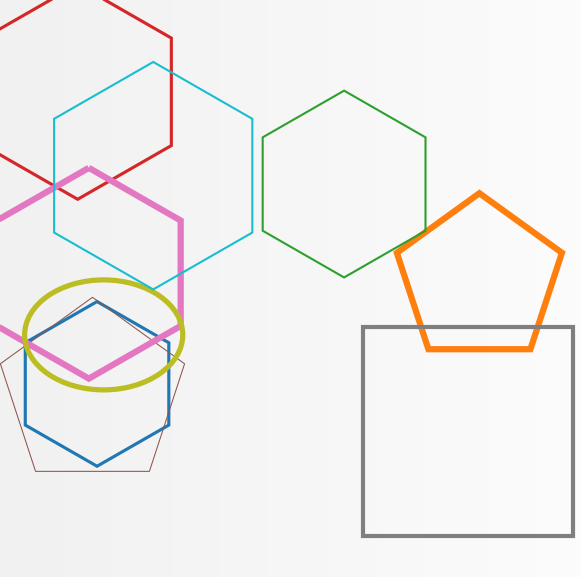[{"shape": "hexagon", "thickness": 1.5, "radius": 0.71, "center": [0.167, 0.334]}, {"shape": "pentagon", "thickness": 3, "radius": 0.75, "center": [0.825, 0.515]}, {"shape": "hexagon", "thickness": 1, "radius": 0.81, "center": [0.592, 0.68]}, {"shape": "hexagon", "thickness": 1.5, "radius": 0.93, "center": [0.134, 0.84]}, {"shape": "pentagon", "thickness": 0.5, "radius": 0.83, "center": [0.159, 0.318]}, {"shape": "hexagon", "thickness": 3, "radius": 0.91, "center": [0.153, 0.526]}, {"shape": "square", "thickness": 2, "radius": 0.91, "center": [0.805, 0.253]}, {"shape": "oval", "thickness": 2.5, "radius": 0.68, "center": [0.178, 0.419]}, {"shape": "hexagon", "thickness": 1, "radius": 0.98, "center": [0.264, 0.695]}]